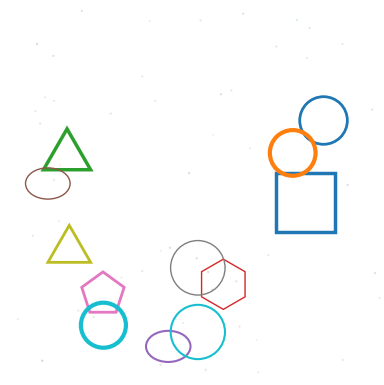[{"shape": "circle", "thickness": 2, "radius": 0.31, "center": [0.84, 0.687]}, {"shape": "square", "thickness": 2.5, "radius": 0.38, "center": [0.794, 0.474]}, {"shape": "circle", "thickness": 3, "radius": 0.3, "center": [0.76, 0.603]}, {"shape": "triangle", "thickness": 2.5, "radius": 0.35, "center": [0.174, 0.594]}, {"shape": "hexagon", "thickness": 1, "radius": 0.33, "center": [0.58, 0.262]}, {"shape": "oval", "thickness": 1.5, "radius": 0.29, "center": [0.437, 0.1]}, {"shape": "oval", "thickness": 1, "radius": 0.29, "center": [0.124, 0.523]}, {"shape": "pentagon", "thickness": 2, "radius": 0.29, "center": [0.267, 0.236]}, {"shape": "circle", "thickness": 1, "radius": 0.35, "center": [0.514, 0.304]}, {"shape": "triangle", "thickness": 2, "radius": 0.32, "center": [0.18, 0.351]}, {"shape": "circle", "thickness": 1.5, "radius": 0.35, "center": [0.514, 0.138]}, {"shape": "circle", "thickness": 3, "radius": 0.29, "center": [0.269, 0.155]}]